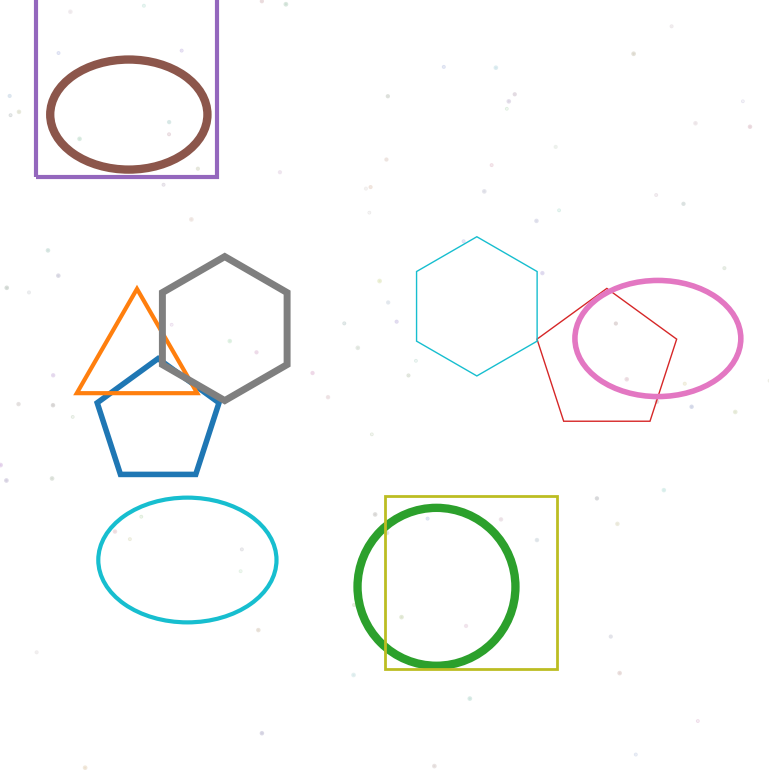[{"shape": "pentagon", "thickness": 2, "radius": 0.42, "center": [0.205, 0.451]}, {"shape": "triangle", "thickness": 1.5, "radius": 0.45, "center": [0.178, 0.535]}, {"shape": "circle", "thickness": 3, "radius": 0.51, "center": [0.567, 0.238]}, {"shape": "pentagon", "thickness": 0.5, "radius": 0.48, "center": [0.788, 0.53]}, {"shape": "square", "thickness": 1.5, "radius": 0.59, "center": [0.164, 0.887]}, {"shape": "oval", "thickness": 3, "radius": 0.51, "center": [0.167, 0.851]}, {"shape": "oval", "thickness": 2, "radius": 0.54, "center": [0.854, 0.56]}, {"shape": "hexagon", "thickness": 2.5, "radius": 0.47, "center": [0.292, 0.573]}, {"shape": "square", "thickness": 1, "radius": 0.56, "center": [0.612, 0.243]}, {"shape": "oval", "thickness": 1.5, "radius": 0.58, "center": [0.243, 0.273]}, {"shape": "hexagon", "thickness": 0.5, "radius": 0.45, "center": [0.619, 0.602]}]